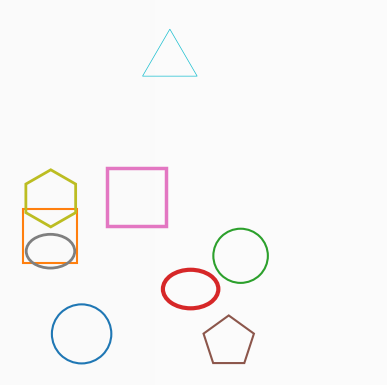[{"shape": "circle", "thickness": 1.5, "radius": 0.38, "center": [0.211, 0.133]}, {"shape": "square", "thickness": 1.5, "radius": 0.35, "center": [0.129, 0.387]}, {"shape": "circle", "thickness": 1.5, "radius": 0.35, "center": [0.621, 0.336]}, {"shape": "oval", "thickness": 3, "radius": 0.36, "center": [0.492, 0.249]}, {"shape": "pentagon", "thickness": 1.5, "radius": 0.34, "center": [0.59, 0.112]}, {"shape": "square", "thickness": 2.5, "radius": 0.38, "center": [0.352, 0.489]}, {"shape": "oval", "thickness": 2, "radius": 0.31, "center": [0.13, 0.348]}, {"shape": "hexagon", "thickness": 2, "radius": 0.37, "center": [0.131, 0.485]}, {"shape": "triangle", "thickness": 0.5, "radius": 0.41, "center": [0.438, 0.843]}]